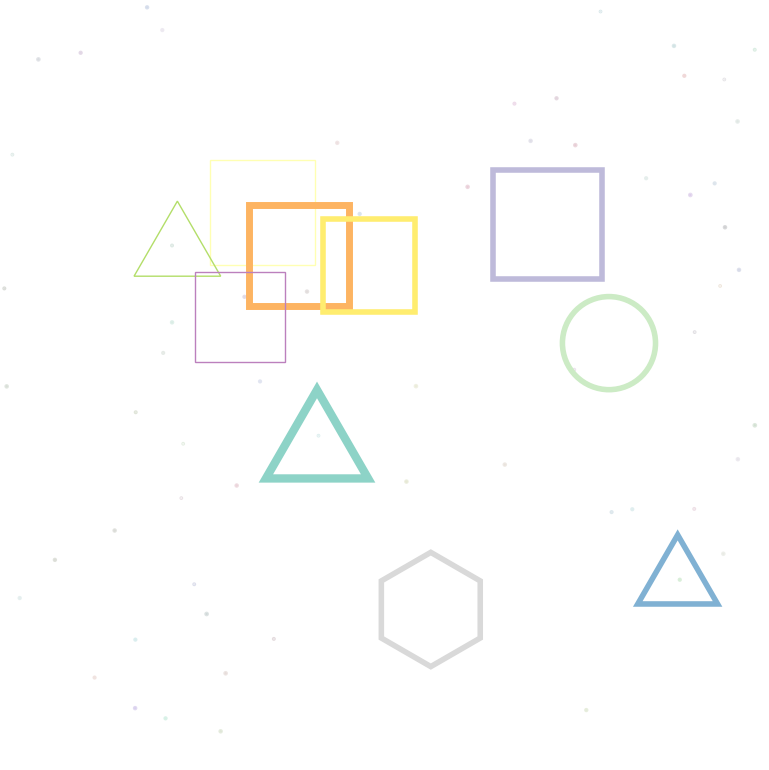[{"shape": "triangle", "thickness": 3, "radius": 0.38, "center": [0.412, 0.417]}, {"shape": "square", "thickness": 0.5, "radius": 0.34, "center": [0.341, 0.724]}, {"shape": "square", "thickness": 2, "radius": 0.36, "center": [0.711, 0.708]}, {"shape": "triangle", "thickness": 2, "radius": 0.3, "center": [0.88, 0.246]}, {"shape": "square", "thickness": 2.5, "radius": 0.33, "center": [0.388, 0.668]}, {"shape": "triangle", "thickness": 0.5, "radius": 0.32, "center": [0.23, 0.674]}, {"shape": "hexagon", "thickness": 2, "radius": 0.37, "center": [0.559, 0.208]}, {"shape": "square", "thickness": 0.5, "radius": 0.29, "center": [0.311, 0.588]}, {"shape": "circle", "thickness": 2, "radius": 0.3, "center": [0.791, 0.554]}, {"shape": "square", "thickness": 2, "radius": 0.3, "center": [0.479, 0.655]}]